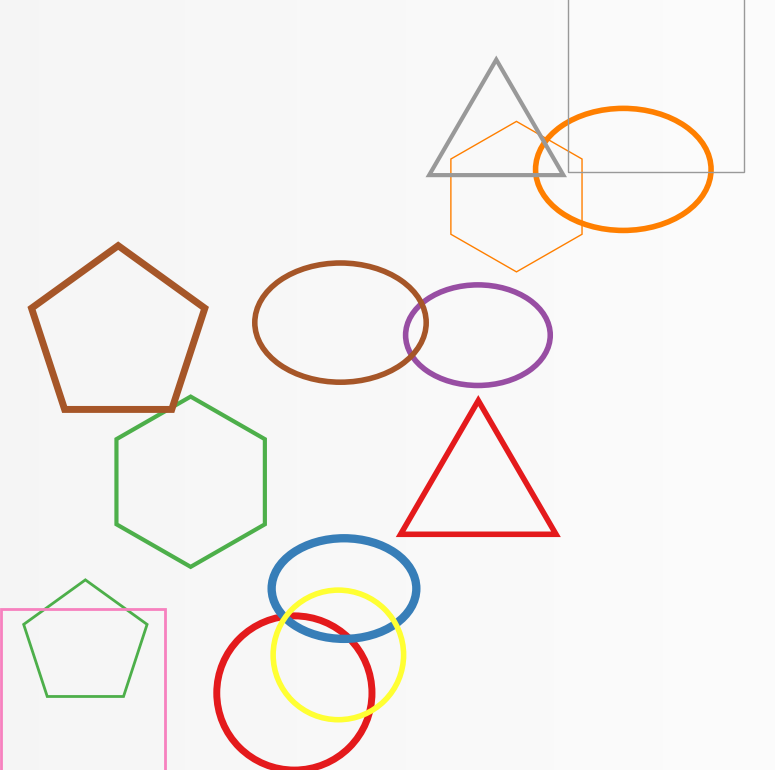[{"shape": "circle", "thickness": 2.5, "radius": 0.5, "center": [0.38, 0.1]}, {"shape": "triangle", "thickness": 2, "radius": 0.58, "center": [0.617, 0.364]}, {"shape": "oval", "thickness": 3, "radius": 0.47, "center": [0.444, 0.236]}, {"shape": "hexagon", "thickness": 1.5, "radius": 0.55, "center": [0.246, 0.374]}, {"shape": "pentagon", "thickness": 1, "radius": 0.42, "center": [0.11, 0.163]}, {"shape": "oval", "thickness": 2, "radius": 0.47, "center": [0.617, 0.565]}, {"shape": "oval", "thickness": 2, "radius": 0.57, "center": [0.804, 0.78]}, {"shape": "hexagon", "thickness": 0.5, "radius": 0.49, "center": [0.666, 0.745]}, {"shape": "circle", "thickness": 2, "radius": 0.42, "center": [0.437, 0.149]}, {"shape": "pentagon", "thickness": 2.5, "radius": 0.59, "center": [0.153, 0.563]}, {"shape": "oval", "thickness": 2, "radius": 0.55, "center": [0.439, 0.581]}, {"shape": "square", "thickness": 1, "radius": 0.53, "center": [0.107, 0.103]}, {"shape": "square", "thickness": 0.5, "radius": 0.57, "center": [0.847, 0.889]}, {"shape": "triangle", "thickness": 1.5, "radius": 0.5, "center": [0.64, 0.823]}]